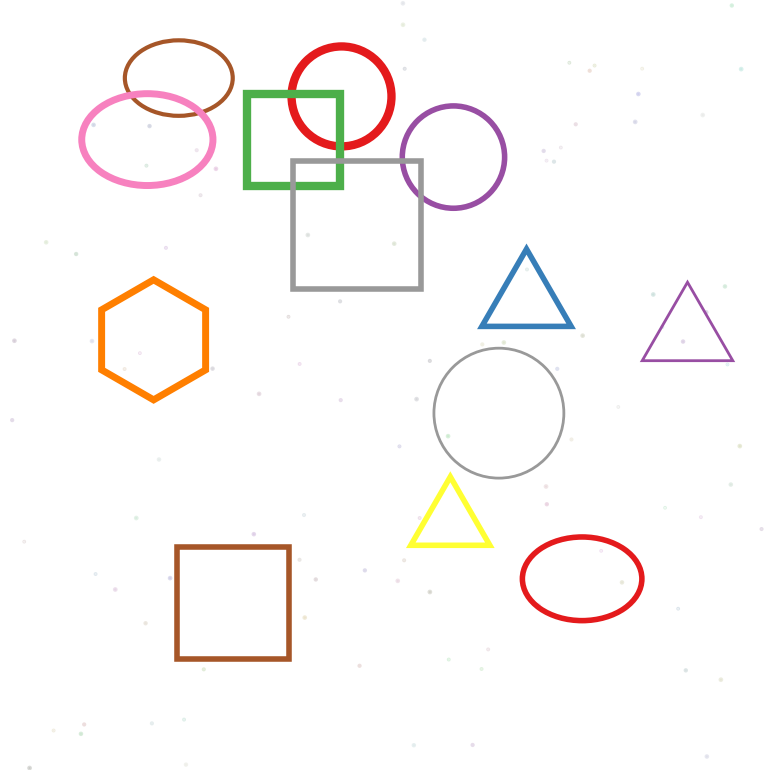[{"shape": "oval", "thickness": 2, "radius": 0.39, "center": [0.756, 0.248]}, {"shape": "circle", "thickness": 3, "radius": 0.32, "center": [0.444, 0.875]}, {"shape": "triangle", "thickness": 2, "radius": 0.33, "center": [0.684, 0.61]}, {"shape": "square", "thickness": 3, "radius": 0.3, "center": [0.381, 0.819]}, {"shape": "circle", "thickness": 2, "radius": 0.33, "center": [0.589, 0.796]}, {"shape": "triangle", "thickness": 1, "radius": 0.34, "center": [0.893, 0.566]}, {"shape": "hexagon", "thickness": 2.5, "radius": 0.39, "center": [0.2, 0.559]}, {"shape": "triangle", "thickness": 2, "radius": 0.3, "center": [0.585, 0.321]}, {"shape": "oval", "thickness": 1.5, "radius": 0.35, "center": [0.232, 0.899]}, {"shape": "square", "thickness": 2, "radius": 0.36, "center": [0.303, 0.217]}, {"shape": "oval", "thickness": 2.5, "radius": 0.43, "center": [0.191, 0.819]}, {"shape": "square", "thickness": 2, "radius": 0.42, "center": [0.463, 0.707]}, {"shape": "circle", "thickness": 1, "radius": 0.42, "center": [0.648, 0.463]}]